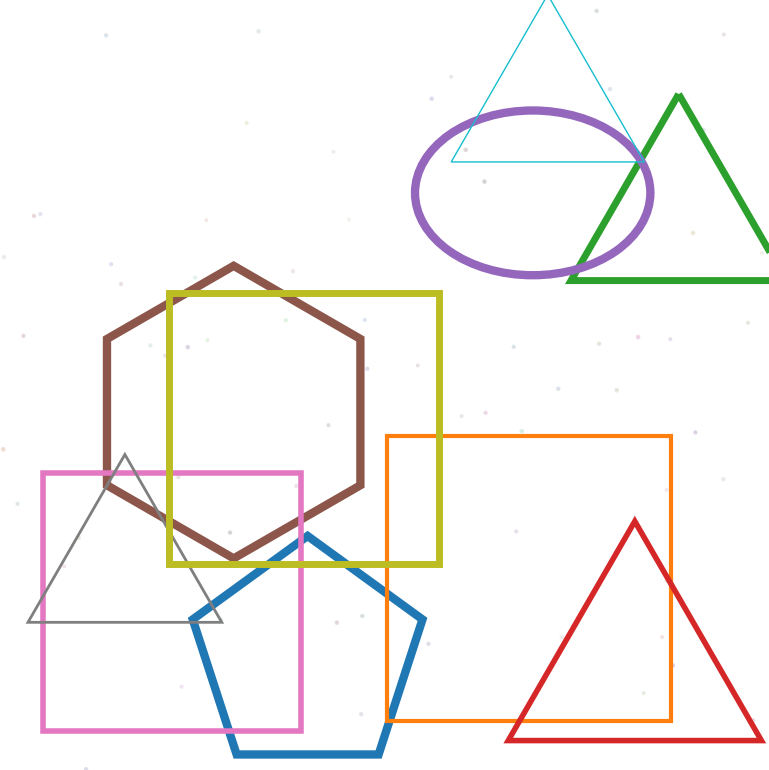[{"shape": "pentagon", "thickness": 3, "radius": 0.78, "center": [0.399, 0.147]}, {"shape": "square", "thickness": 1.5, "radius": 0.92, "center": [0.687, 0.249]}, {"shape": "triangle", "thickness": 2.5, "radius": 0.81, "center": [0.881, 0.716]}, {"shape": "triangle", "thickness": 2, "radius": 0.95, "center": [0.824, 0.133]}, {"shape": "oval", "thickness": 3, "radius": 0.76, "center": [0.692, 0.75]}, {"shape": "hexagon", "thickness": 3, "radius": 0.95, "center": [0.303, 0.465]}, {"shape": "square", "thickness": 2, "radius": 0.84, "center": [0.223, 0.218]}, {"shape": "triangle", "thickness": 1, "radius": 0.73, "center": [0.162, 0.264]}, {"shape": "square", "thickness": 2.5, "radius": 0.88, "center": [0.395, 0.443]}, {"shape": "triangle", "thickness": 0.5, "radius": 0.72, "center": [0.711, 0.862]}]